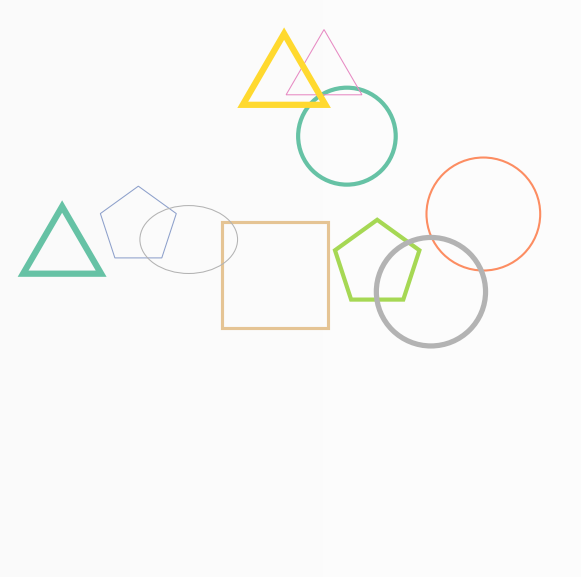[{"shape": "circle", "thickness": 2, "radius": 0.42, "center": [0.597, 0.763]}, {"shape": "triangle", "thickness": 3, "radius": 0.39, "center": [0.107, 0.564]}, {"shape": "circle", "thickness": 1, "radius": 0.49, "center": [0.832, 0.629]}, {"shape": "pentagon", "thickness": 0.5, "radius": 0.34, "center": [0.238, 0.608]}, {"shape": "triangle", "thickness": 0.5, "radius": 0.38, "center": [0.557, 0.873]}, {"shape": "pentagon", "thickness": 2, "radius": 0.38, "center": [0.649, 0.542]}, {"shape": "triangle", "thickness": 3, "radius": 0.41, "center": [0.489, 0.859]}, {"shape": "square", "thickness": 1.5, "radius": 0.46, "center": [0.473, 0.523]}, {"shape": "oval", "thickness": 0.5, "radius": 0.42, "center": [0.325, 0.584]}, {"shape": "circle", "thickness": 2.5, "radius": 0.47, "center": [0.741, 0.494]}]